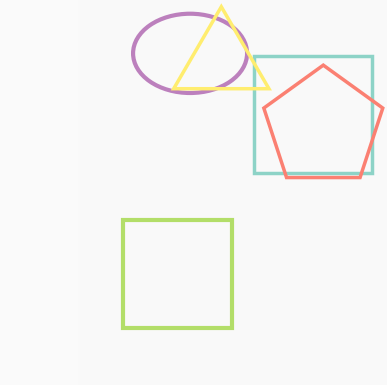[{"shape": "square", "thickness": 2.5, "radius": 0.76, "center": [0.807, 0.702]}, {"shape": "pentagon", "thickness": 2.5, "radius": 0.81, "center": [0.834, 0.669]}, {"shape": "square", "thickness": 3, "radius": 0.7, "center": [0.459, 0.288]}, {"shape": "oval", "thickness": 3, "radius": 0.74, "center": [0.491, 0.861]}, {"shape": "triangle", "thickness": 2.5, "radius": 0.71, "center": [0.571, 0.841]}]